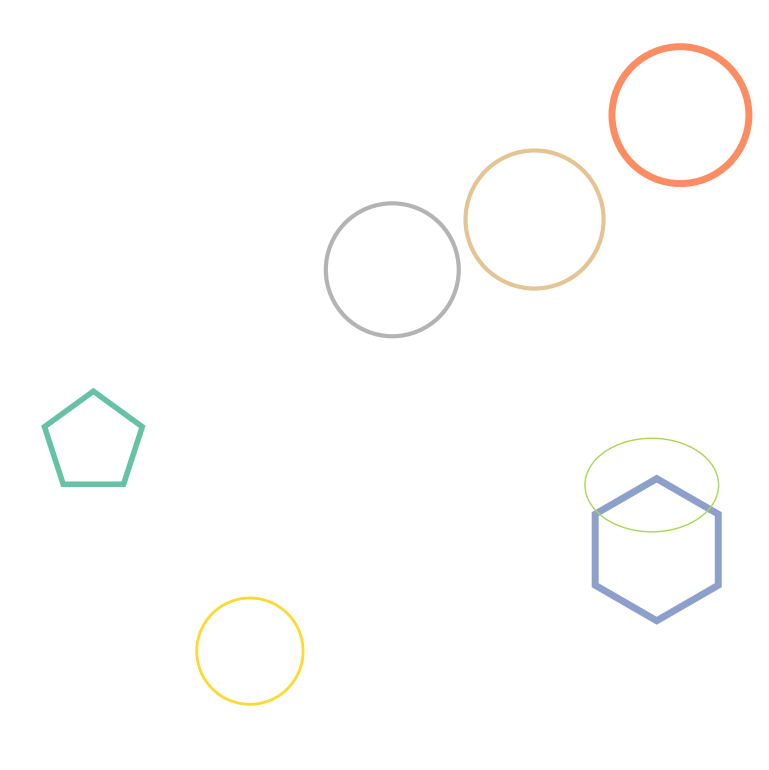[{"shape": "pentagon", "thickness": 2, "radius": 0.33, "center": [0.121, 0.425]}, {"shape": "circle", "thickness": 2.5, "radius": 0.44, "center": [0.884, 0.85]}, {"shape": "hexagon", "thickness": 2.5, "radius": 0.46, "center": [0.853, 0.286]}, {"shape": "oval", "thickness": 0.5, "radius": 0.43, "center": [0.846, 0.37]}, {"shape": "circle", "thickness": 1, "radius": 0.35, "center": [0.325, 0.154]}, {"shape": "circle", "thickness": 1.5, "radius": 0.45, "center": [0.694, 0.715]}, {"shape": "circle", "thickness": 1.5, "radius": 0.43, "center": [0.509, 0.65]}]